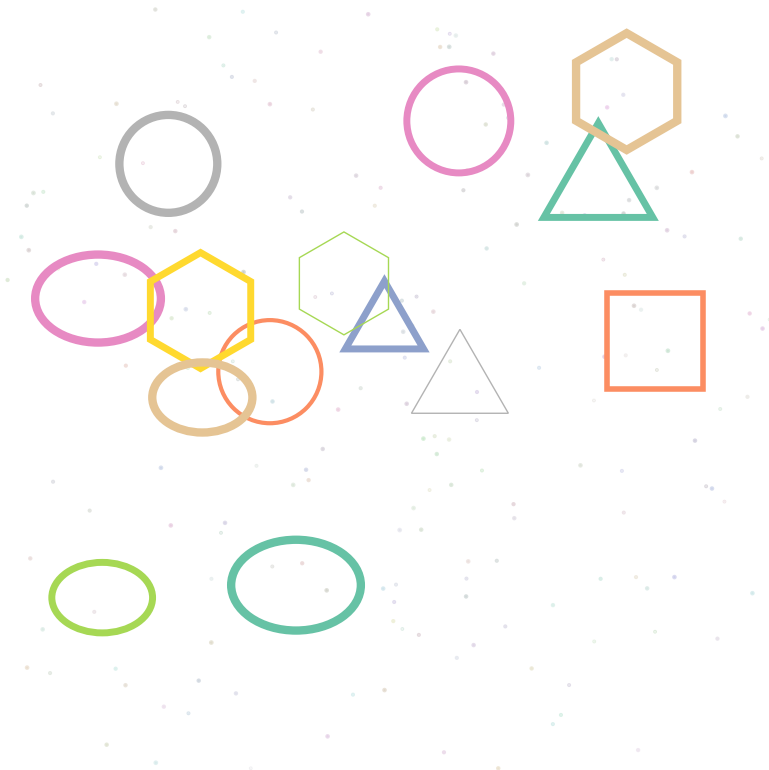[{"shape": "oval", "thickness": 3, "radius": 0.42, "center": [0.384, 0.24]}, {"shape": "triangle", "thickness": 2.5, "radius": 0.41, "center": [0.777, 0.758]}, {"shape": "circle", "thickness": 1.5, "radius": 0.33, "center": [0.35, 0.517]}, {"shape": "square", "thickness": 2, "radius": 0.31, "center": [0.851, 0.557]}, {"shape": "triangle", "thickness": 2.5, "radius": 0.29, "center": [0.499, 0.576]}, {"shape": "circle", "thickness": 2.5, "radius": 0.34, "center": [0.596, 0.843]}, {"shape": "oval", "thickness": 3, "radius": 0.41, "center": [0.127, 0.612]}, {"shape": "oval", "thickness": 2.5, "radius": 0.33, "center": [0.133, 0.224]}, {"shape": "hexagon", "thickness": 0.5, "radius": 0.33, "center": [0.447, 0.632]}, {"shape": "hexagon", "thickness": 2.5, "radius": 0.38, "center": [0.26, 0.597]}, {"shape": "hexagon", "thickness": 3, "radius": 0.38, "center": [0.814, 0.881]}, {"shape": "oval", "thickness": 3, "radius": 0.33, "center": [0.263, 0.484]}, {"shape": "circle", "thickness": 3, "radius": 0.32, "center": [0.219, 0.787]}, {"shape": "triangle", "thickness": 0.5, "radius": 0.36, "center": [0.597, 0.5]}]